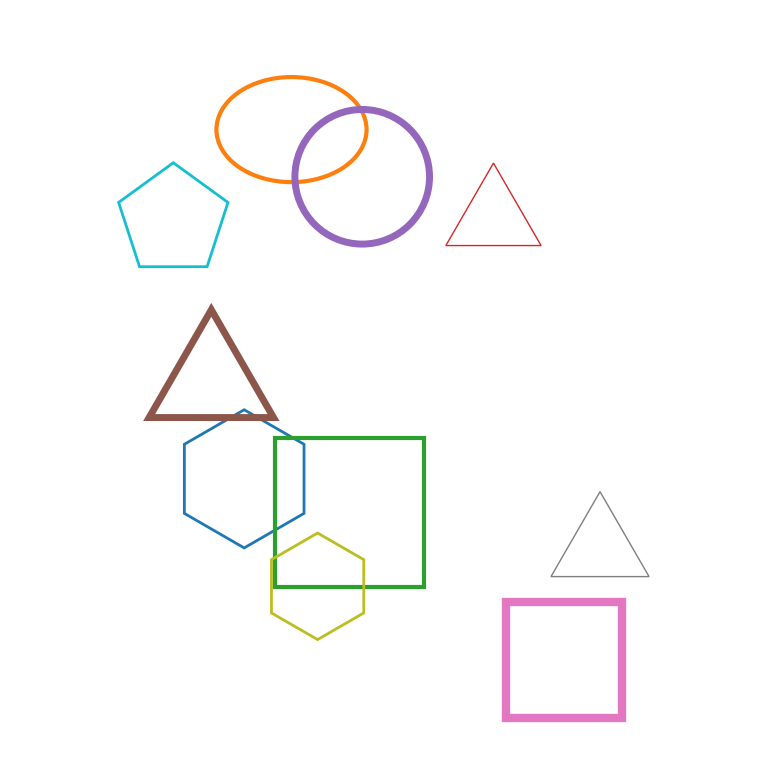[{"shape": "hexagon", "thickness": 1, "radius": 0.45, "center": [0.317, 0.378]}, {"shape": "oval", "thickness": 1.5, "radius": 0.49, "center": [0.379, 0.832]}, {"shape": "square", "thickness": 1.5, "radius": 0.48, "center": [0.454, 0.334]}, {"shape": "triangle", "thickness": 0.5, "radius": 0.36, "center": [0.641, 0.717]}, {"shape": "circle", "thickness": 2.5, "radius": 0.44, "center": [0.47, 0.77]}, {"shape": "triangle", "thickness": 2.5, "radius": 0.47, "center": [0.274, 0.504]}, {"shape": "square", "thickness": 3, "radius": 0.38, "center": [0.732, 0.143]}, {"shape": "triangle", "thickness": 0.5, "radius": 0.37, "center": [0.779, 0.288]}, {"shape": "hexagon", "thickness": 1, "radius": 0.35, "center": [0.412, 0.239]}, {"shape": "pentagon", "thickness": 1, "radius": 0.37, "center": [0.225, 0.714]}]